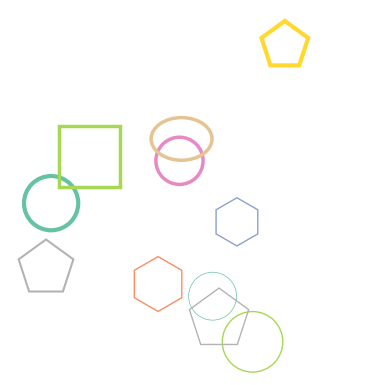[{"shape": "circle", "thickness": 3, "radius": 0.35, "center": [0.133, 0.472]}, {"shape": "circle", "thickness": 0.5, "radius": 0.31, "center": [0.552, 0.231]}, {"shape": "hexagon", "thickness": 1, "radius": 0.36, "center": [0.411, 0.262]}, {"shape": "hexagon", "thickness": 1, "radius": 0.31, "center": [0.615, 0.424]}, {"shape": "circle", "thickness": 2.5, "radius": 0.31, "center": [0.466, 0.582]}, {"shape": "circle", "thickness": 1, "radius": 0.39, "center": [0.656, 0.112]}, {"shape": "square", "thickness": 2.5, "radius": 0.4, "center": [0.232, 0.594]}, {"shape": "pentagon", "thickness": 3, "radius": 0.32, "center": [0.74, 0.882]}, {"shape": "oval", "thickness": 2.5, "radius": 0.4, "center": [0.472, 0.639]}, {"shape": "pentagon", "thickness": 1.5, "radius": 0.37, "center": [0.12, 0.303]}, {"shape": "pentagon", "thickness": 1, "radius": 0.4, "center": [0.569, 0.171]}]